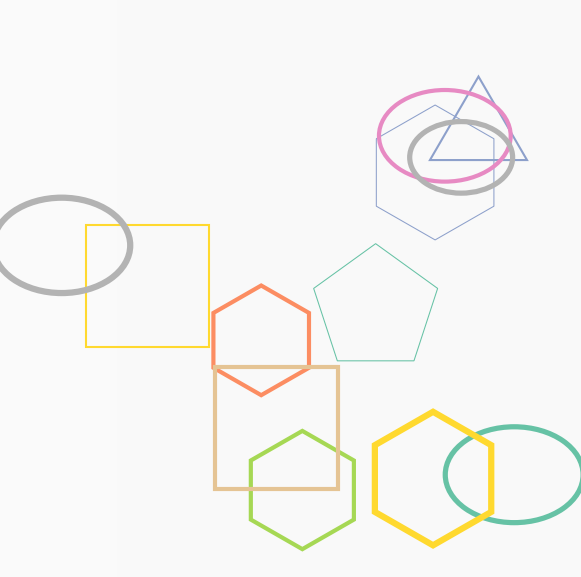[{"shape": "oval", "thickness": 2.5, "radius": 0.59, "center": [0.885, 0.177]}, {"shape": "pentagon", "thickness": 0.5, "radius": 0.56, "center": [0.646, 0.465]}, {"shape": "hexagon", "thickness": 2, "radius": 0.47, "center": [0.449, 0.41]}, {"shape": "hexagon", "thickness": 0.5, "radius": 0.58, "center": [0.749, 0.7]}, {"shape": "triangle", "thickness": 1, "radius": 0.48, "center": [0.823, 0.77]}, {"shape": "oval", "thickness": 2, "radius": 0.57, "center": [0.765, 0.764]}, {"shape": "hexagon", "thickness": 2, "radius": 0.51, "center": [0.52, 0.151]}, {"shape": "hexagon", "thickness": 3, "radius": 0.58, "center": [0.745, 0.17]}, {"shape": "square", "thickness": 1, "radius": 0.53, "center": [0.253, 0.504]}, {"shape": "square", "thickness": 2, "radius": 0.53, "center": [0.476, 0.258]}, {"shape": "oval", "thickness": 3, "radius": 0.59, "center": [0.106, 0.574]}, {"shape": "oval", "thickness": 2.5, "radius": 0.44, "center": [0.793, 0.727]}]